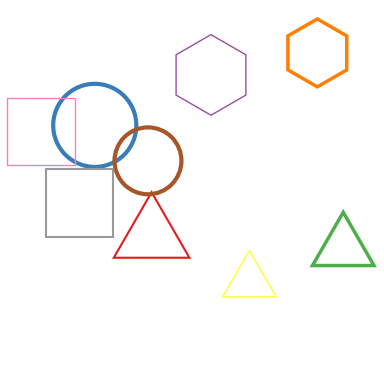[{"shape": "triangle", "thickness": 1.5, "radius": 0.57, "center": [0.394, 0.387]}, {"shape": "circle", "thickness": 3, "radius": 0.54, "center": [0.246, 0.674]}, {"shape": "triangle", "thickness": 2.5, "radius": 0.46, "center": [0.891, 0.356]}, {"shape": "hexagon", "thickness": 1, "radius": 0.52, "center": [0.548, 0.805]}, {"shape": "hexagon", "thickness": 2.5, "radius": 0.44, "center": [0.824, 0.863]}, {"shape": "triangle", "thickness": 1, "radius": 0.4, "center": [0.648, 0.269]}, {"shape": "circle", "thickness": 3, "radius": 0.43, "center": [0.384, 0.582]}, {"shape": "square", "thickness": 1, "radius": 0.44, "center": [0.108, 0.658]}, {"shape": "square", "thickness": 1.5, "radius": 0.44, "center": [0.207, 0.473]}]